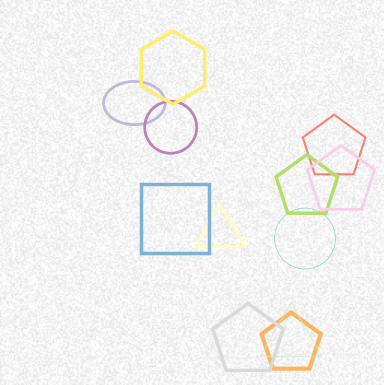[{"shape": "circle", "thickness": 0.5, "radius": 0.4, "center": [0.792, 0.38]}, {"shape": "triangle", "thickness": 1.5, "radius": 0.37, "center": [0.572, 0.396]}, {"shape": "oval", "thickness": 2, "radius": 0.4, "center": [0.349, 0.732]}, {"shape": "pentagon", "thickness": 1.5, "radius": 0.43, "center": [0.868, 0.617]}, {"shape": "square", "thickness": 2.5, "radius": 0.44, "center": [0.454, 0.432]}, {"shape": "pentagon", "thickness": 3, "radius": 0.4, "center": [0.756, 0.108]}, {"shape": "pentagon", "thickness": 2.5, "radius": 0.42, "center": [0.797, 0.514]}, {"shape": "pentagon", "thickness": 2, "radius": 0.46, "center": [0.886, 0.531]}, {"shape": "pentagon", "thickness": 2.5, "radius": 0.48, "center": [0.644, 0.116]}, {"shape": "circle", "thickness": 2, "radius": 0.34, "center": [0.443, 0.669]}, {"shape": "triangle", "thickness": 0.5, "radius": 0.46, "center": [0.756, 0.121]}, {"shape": "hexagon", "thickness": 2.5, "radius": 0.48, "center": [0.449, 0.824]}]